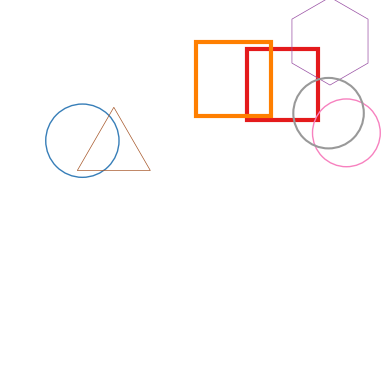[{"shape": "square", "thickness": 3, "radius": 0.46, "center": [0.734, 0.78]}, {"shape": "circle", "thickness": 1, "radius": 0.48, "center": [0.214, 0.635]}, {"shape": "hexagon", "thickness": 0.5, "radius": 0.57, "center": [0.857, 0.893]}, {"shape": "square", "thickness": 3, "radius": 0.48, "center": [0.606, 0.795]}, {"shape": "triangle", "thickness": 0.5, "radius": 0.55, "center": [0.296, 0.612]}, {"shape": "circle", "thickness": 1, "radius": 0.44, "center": [0.9, 0.655]}, {"shape": "circle", "thickness": 1.5, "radius": 0.46, "center": [0.853, 0.706]}]